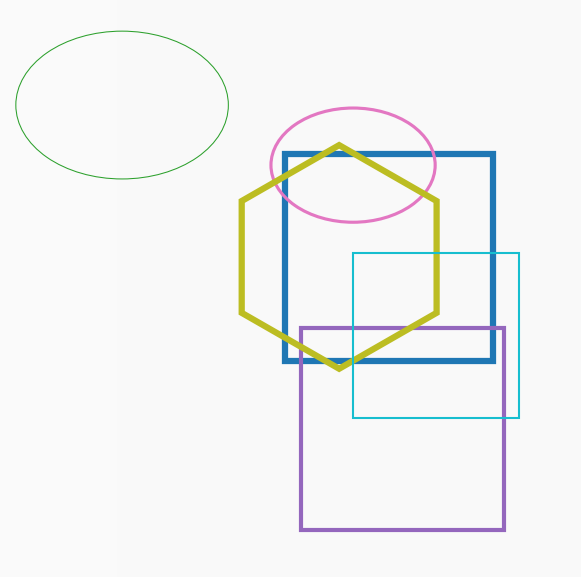[{"shape": "square", "thickness": 3, "radius": 0.9, "center": [0.669, 0.554]}, {"shape": "oval", "thickness": 0.5, "radius": 0.91, "center": [0.21, 0.817]}, {"shape": "square", "thickness": 2, "radius": 0.87, "center": [0.693, 0.257]}, {"shape": "oval", "thickness": 1.5, "radius": 0.71, "center": [0.607, 0.713]}, {"shape": "hexagon", "thickness": 3, "radius": 0.97, "center": [0.583, 0.554]}, {"shape": "square", "thickness": 1, "radius": 0.72, "center": [0.75, 0.419]}]